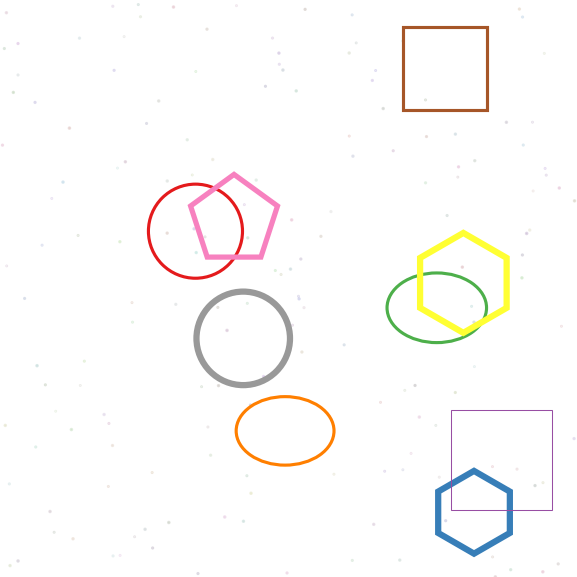[{"shape": "circle", "thickness": 1.5, "radius": 0.41, "center": [0.338, 0.599]}, {"shape": "hexagon", "thickness": 3, "radius": 0.36, "center": [0.821, 0.112]}, {"shape": "oval", "thickness": 1.5, "radius": 0.43, "center": [0.756, 0.466]}, {"shape": "square", "thickness": 0.5, "radius": 0.44, "center": [0.868, 0.202]}, {"shape": "oval", "thickness": 1.5, "radius": 0.42, "center": [0.494, 0.253]}, {"shape": "hexagon", "thickness": 3, "radius": 0.43, "center": [0.802, 0.509]}, {"shape": "square", "thickness": 1.5, "radius": 0.36, "center": [0.771, 0.881]}, {"shape": "pentagon", "thickness": 2.5, "radius": 0.4, "center": [0.405, 0.618]}, {"shape": "circle", "thickness": 3, "radius": 0.4, "center": [0.421, 0.413]}]